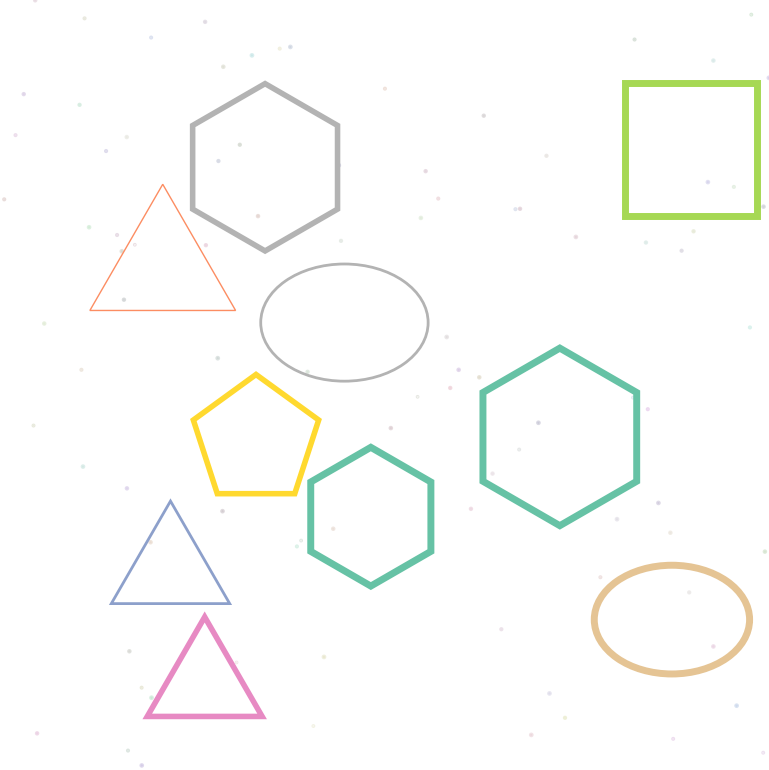[{"shape": "hexagon", "thickness": 2.5, "radius": 0.45, "center": [0.482, 0.329]}, {"shape": "hexagon", "thickness": 2.5, "radius": 0.58, "center": [0.727, 0.433]}, {"shape": "triangle", "thickness": 0.5, "radius": 0.55, "center": [0.211, 0.651]}, {"shape": "triangle", "thickness": 1, "radius": 0.44, "center": [0.221, 0.26]}, {"shape": "triangle", "thickness": 2, "radius": 0.43, "center": [0.266, 0.113]}, {"shape": "square", "thickness": 2.5, "radius": 0.43, "center": [0.898, 0.806]}, {"shape": "pentagon", "thickness": 2, "radius": 0.43, "center": [0.332, 0.428]}, {"shape": "oval", "thickness": 2.5, "radius": 0.5, "center": [0.873, 0.195]}, {"shape": "hexagon", "thickness": 2, "radius": 0.54, "center": [0.344, 0.783]}, {"shape": "oval", "thickness": 1, "radius": 0.54, "center": [0.447, 0.581]}]